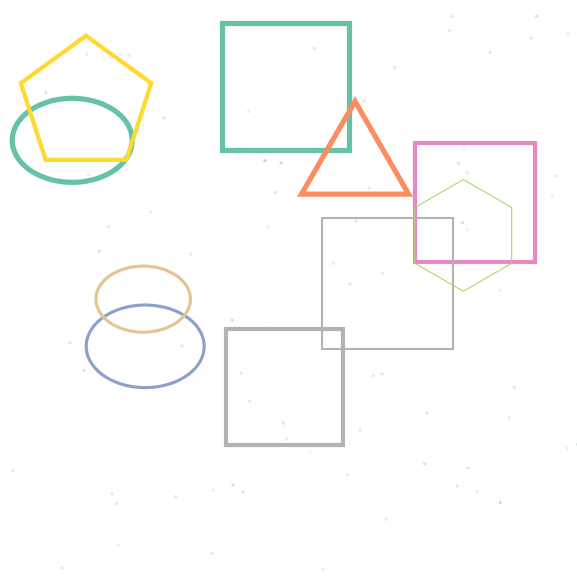[{"shape": "square", "thickness": 2.5, "radius": 0.55, "center": [0.494, 0.85]}, {"shape": "oval", "thickness": 2.5, "radius": 0.52, "center": [0.125, 0.756]}, {"shape": "triangle", "thickness": 2.5, "radius": 0.54, "center": [0.615, 0.716]}, {"shape": "oval", "thickness": 1.5, "radius": 0.51, "center": [0.251, 0.399]}, {"shape": "square", "thickness": 2, "radius": 0.52, "center": [0.822, 0.649]}, {"shape": "hexagon", "thickness": 0.5, "radius": 0.48, "center": [0.802, 0.592]}, {"shape": "pentagon", "thickness": 2, "radius": 0.59, "center": [0.149, 0.818]}, {"shape": "oval", "thickness": 1.5, "radius": 0.41, "center": [0.248, 0.481]}, {"shape": "square", "thickness": 2, "radius": 0.5, "center": [0.493, 0.329]}, {"shape": "square", "thickness": 1, "radius": 0.57, "center": [0.672, 0.508]}]